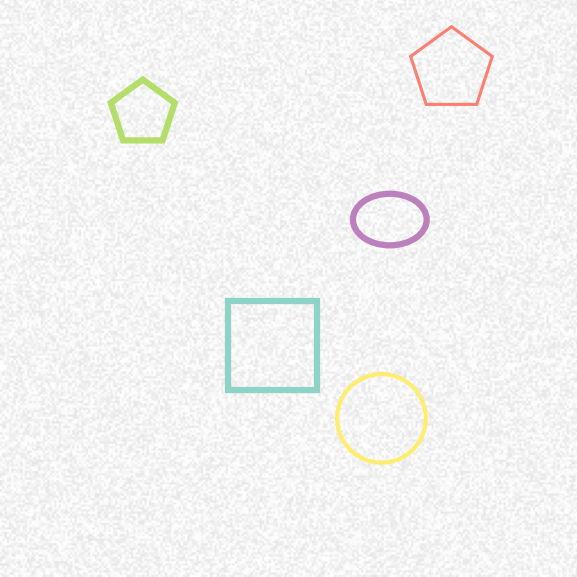[{"shape": "square", "thickness": 3, "radius": 0.38, "center": [0.471, 0.4]}, {"shape": "pentagon", "thickness": 1.5, "radius": 0.37, "center": [0.782, 0.878]}, {"shape": "pentagon", "thickness": 3, "radius": 0.29, "center": [0.247, 0.803]}, {"shape": "oval", "thickness": 3, "radius": 0.32, "center": [0.675, 0.619]}, {"shape": "circle", "thickness": 2, "radius": 0.38, "center": [0.661, 0.275]}]